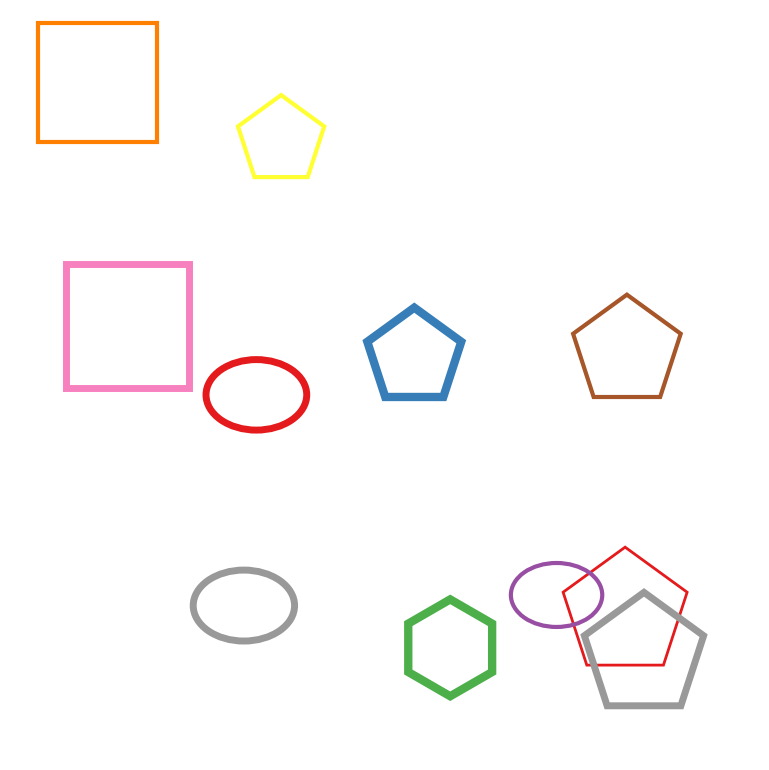[{"shape": "oval", "thickness": 2.5, "radius": 0.33, "center": [0.333, 0.487]}, {"shape": "pentagon", "thickness": 1, "radius": 0.42, "center": [0.812, 0.205]}, {"shape": "pentagon", "thickness": 3, "radius": 0.32, "center": [0.538, 0.536]}, {"shape": "hexagon", "thickness": 3, "radius": 0.31, "center": [0.585, 0.159]}, {"shape": "oval", "thickness": 1.5, "radius": 0.3, "center": [0.723, 0.227]}, {"shape": "square", "thickness": 1.5, "radius": 0.39, "center": [0.127, 0.893]}, {"shape": "pentagon", "thickness": 1.5, "radius": 0.29, "center": [0.365, 0.818]}, {"shape": "pentagon", "thickness": 1.5, "radius": 0.37, "center": [0.814, 0.544]}, {"shape": "square", "thickness": 2.5, "radius": 0.4, "center": [0.165, 0.577]}, {"shape": "oval", "thickness": 2.5, "radius": 0.33, "center": [0.317, 0.214]}, {"shape": "pentagon", "thickness": 2.5, "radius": 0.41, "center": [0.836, 0.149]}]